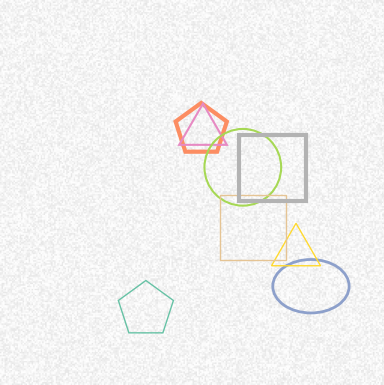[{"shape": "pentagon", "thickness": 1, "radius": 0.38, "center": [0.379, 0.196]}, {"shape": "pentagon", "thickness": 3, "radius": 0.35, "center": [0.523, 0.663]}, {"shape": "oval", "thickness": 2, "radius": 0.5, "center": [0.808, 0.257]}, {"shape": "triangle", "thickness": 1.5, "radius": 0.36, "center": [0.527, 0.66]}, {"shape": "circle", "thickness": 1.5, "radius": 0.5, "center": [0.631, 0.565]}, {"shape": "triangle", "thickness": 1, "radius": 0.37, "center": [0.769, 0.347]}, {"shape": "square", "thickness": 1, "radius": 0.42, "center": [0.657, 0.41]}, {"shape": "square", "thickness": 3, "radius": 0.43, "center": [0.707, 0.564]}]